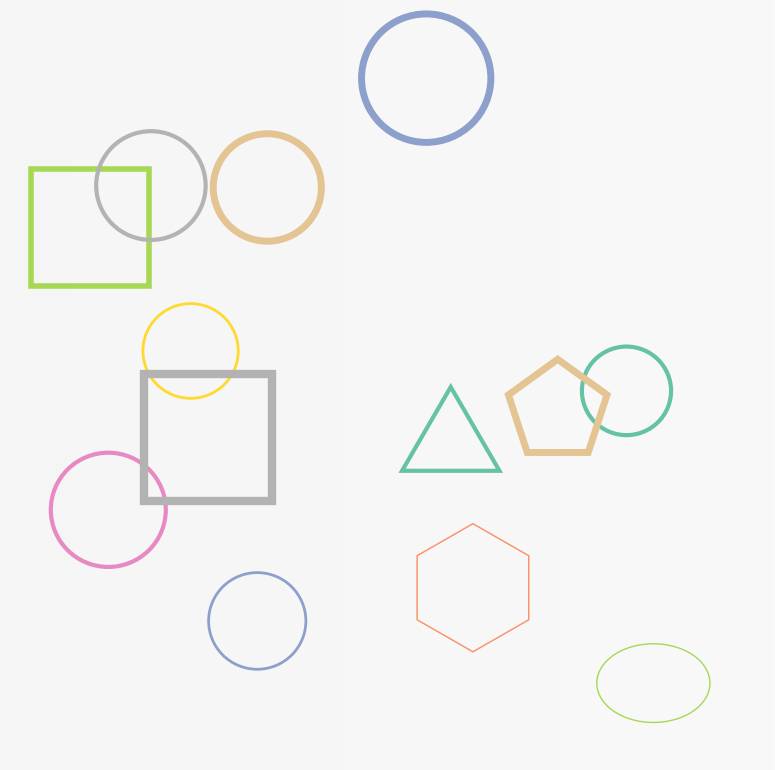[{"shape": "triangle", "thickness": 1.5, "radius": 0.36, "center": [0.582, 0.425]}, {"shape": "circle", "thickness": 1.5, "radius": 0.29, "center": [0.808, 0.492]}, {"shape": "hexagon", "thickness": 0.5, "radius": 0.42, "center": [0.61, 0.237]}, {"shape": "circle", "thickness": 1, "radius": 0.31, "center": [0.332, 0.194]}, {"shape": "circle", "thickness": 2.5, "radius": 0.42, "center": [0.55, 0.899]}, {"shape": "circle", "thickness": 1.5, "radius": 0.37, "center": [0.14, 0.338]}, {"shape": "oval", "thickness": 0.5, "radius": 0.36, "center": [0.843, 0.113]}, {"shape": "square", "thickness": 2, "radius": 0.38, "center": [0.116, 0.705]}, {"shape": "circle", "thickness": 1, "radius": 0.31, "center": [0.246, 0.544]}, {"shape": "pentagon", "thickness": 2.5, "radius": 0.33, "center": [0.72, 0.466]}, {"shape": "circle", "thickness": 2.5, "radius": 0.35, "center": [0.345, 0.757]}, {"shape": "square", "thickness": 3, "radius": 0.41, "center": [0.268, 0.432]}, {"shape": "circle", "thickness": 1.5, "radius": 0.35, "center": [0.195, 0.759]}]